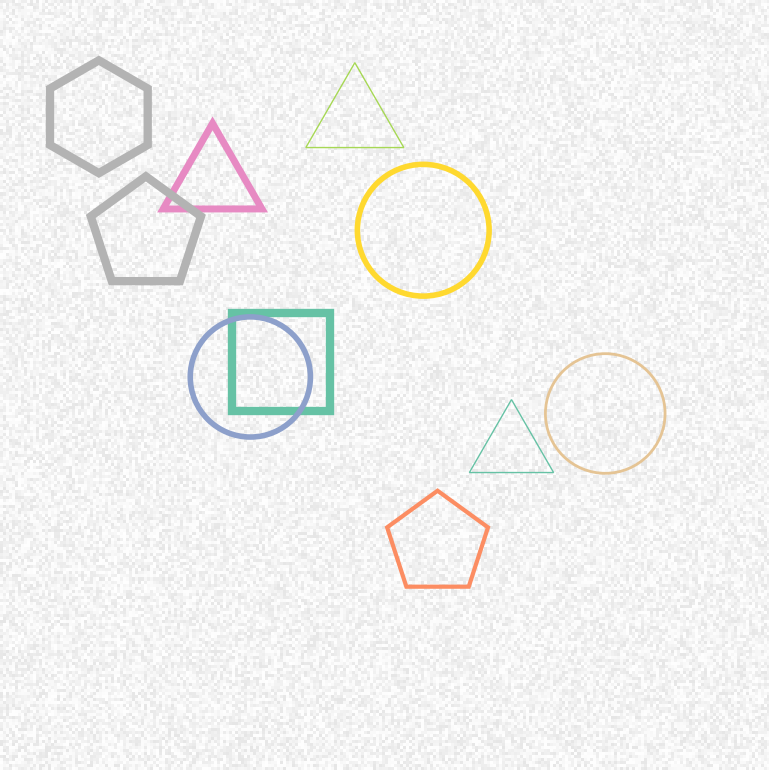[{"shape": "square", "thickness": 3, "radius": 0.32, "center": [0.365, 0.53]}, {"shape": "triangle", "thickness": 0.5, "radius": 0.32, "center": [0.664, 0.418]}, {"shape": "pentagon", "thickness": 1.5, "radius": 0.34, "center": [0.568, 0.294]}, {"shape": "circle", "thickness": 2, "radius": 0.39, "center": [0.325, 0.51]}, {"shape": "triangle", "thickness": 2.5, "radius": 0.37, "center": [0.276, 0.766]}, {"shape": "triangle", "thickness": 0.5, "radius": 0.37, "center": [0.461, 0.845]}, {"shape": "circle", "thickness": 2, "radius": 0.43, "center": [0.55, 0.701]}, {"shape": "circle", "thickness": 1, "radius": 0.39, "center": [0.786, 0.463]}, {"shape": "pentagon", "thickness": 3, "radius": 0.38, "center": [0.189, 0.696]}, {"shape": "hexagon", "thickness": 3, "radius": 0.37, "center": [0.128, 0.848]}]